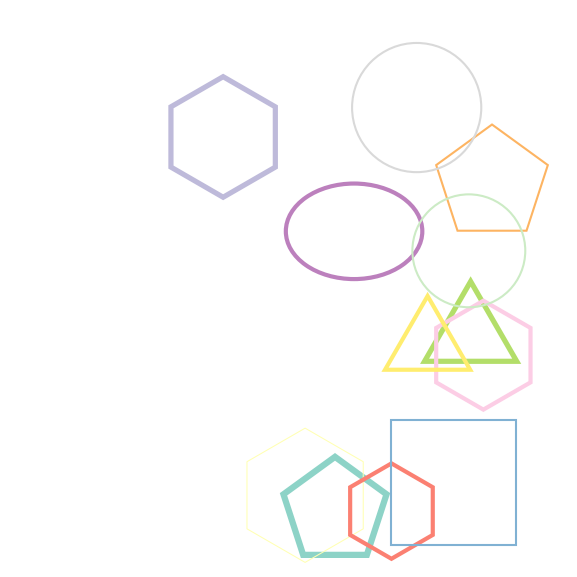[{"shape": "pentagon", "thickness": 3, "radius": 0.47, "center": [0.58, 0.114]}, {"shape": "hexagon", "thickness": 0.5, "radius": 0.58, "center": [0.528, 0.142]}, {"shape": "hexagon", "thickness": 2.5, "radius": 0.52, "center": [0.386, 0.762]}, {"shape": "hexagon", "thickness": 2, "radius": 0.41, "center": [0.678, 0.114]}, {"shape": "square", "thickness": 1, "radius": 0.54, "center": [0.785, 0.163]}, {"shape": "pentagon", "thickness": 1, "radius": 0.51, "center": [0.852, 0.682]}, {"shape": "triangle", "thickness": 2.5, "radius": 0.46, "center": [0.815, 0.42]}, {"shape": "hexagon", "thickness": 2, "radius": 0.47, "center": [0.837, 0.384]}, {"shape": "circle", "thickness": 1, "radius": 0.56, "center": [0.722, 0.813]}, {"shape": "oval", "thickness": 2, "radius": 0.59, "center": [0.613, 0.599]}, {"shape": "circle", "thickness": 1, "radius": 0.49, "center": [0.812, 0.565]}, {"shape": "triangle", "thickness": 2, "radius": 0.43, "center": [0.74, 0.401]}]